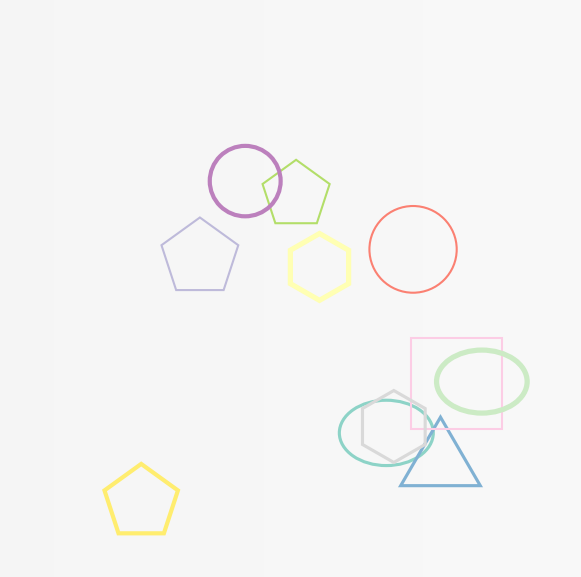[{"shape": "oval", "thickness": 1.5, "radius": 0.4, "center": [0.665, 0.25]}, {"shape": "hexagon", "thickness": 2.5, "radius": 0.29, "center": [0.55, 0.537]}, {"shape": "pentagon", "thickness": 1, "radius": 0.35, "center": [0.344, 0.553]}, {"shape": "circle", "thickness": 1, "radius": 0.38, "center": [0.711, 0.567]}, {"shape": "triangle", "thickness": 1.5, "radius": 0.4, "center": [0.758, 0.198]}, {"shape": "pentagon", "thickness": 1, "radius": 0.3, "center": [0.509, 0.662]}, {"shape": "square", "thickness": 1, "radius": 0.39, "center": [0.785, 0.335]}, {"shape": "hexagon", "thickness": 1.5, "radius": 0.31, "center": [0.678, 0.261]}, {"shape": "circle", "thickness": 2, "radius": 0.3, "center": [0.422, 0.686]}, {"shape": "oval", "thickness": 2.5, "radius": 0.39, "center": [0.829, 0.338]}, {"shape": "pentagon", "thickness": 2, "radius": 0.33, "center": [0.243, 0.129]}]